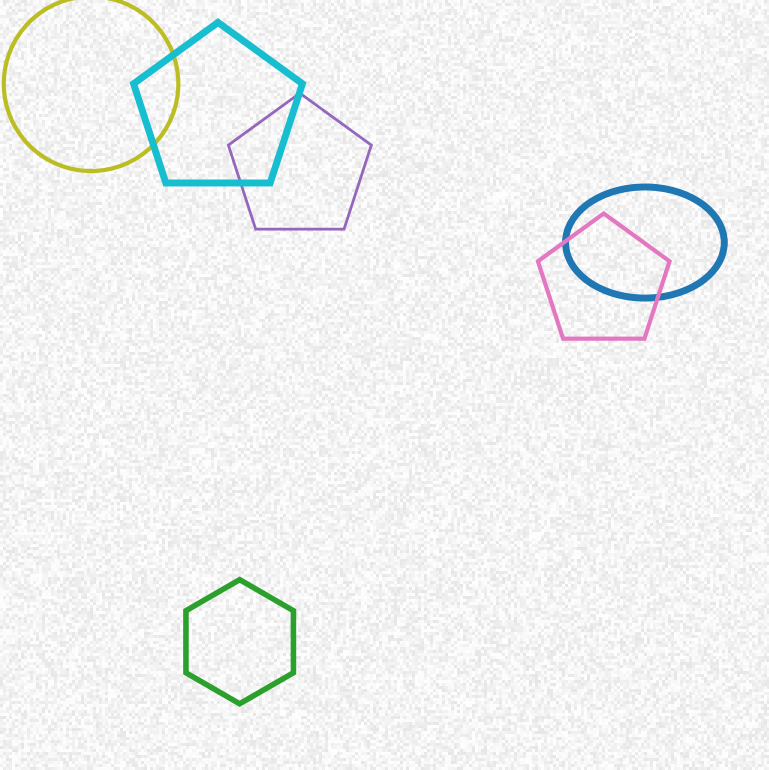[{"shape": "oval", "thickness": 2.5, "radius": 0.52, "center": [0.838, 0.685]}, {"shape": "hexagon", "thickness": 2, "radius": 0.4, "center": [0.311, 0.167]}, {"shape": "pentagon", "thickness": 1, "radius": 0.49, "center": [0.389, 0.781]}, {"shape": "pentagon", "thickness": 1.5, "radius": 0.45, "center": [0.784, 0.633]}, {"shape": "circle", "thickness": 1.5, "radius": 0.57, "center": [0.118, 0.891]}, {"shape": "pentagon", "thickness": 2.5, "radius": 0.58, "center": [0.283, 0.856]}]